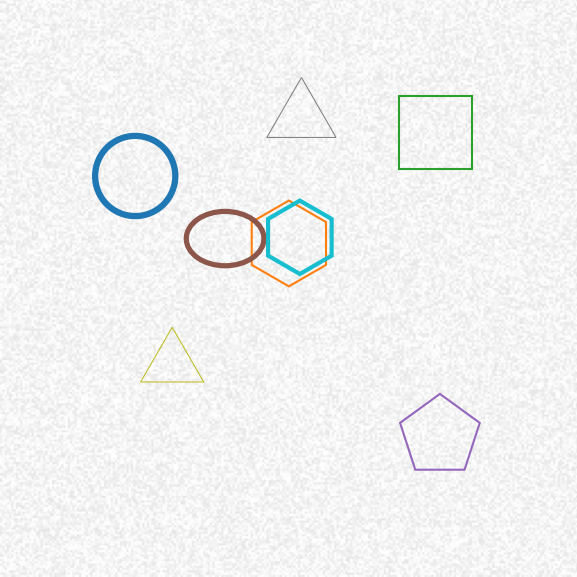[{"shape": "circle", "thickness": 3, "radius": 0.35, "center": [0.234, 0.694]}, {"shape": "hexagon", "thickness": 1, "radius": 0.37, "center": [0.5, 0.578]}, {"shape": "square", "thickness": 1, "radius": 0.32, "center": [0.754, 0.77]}, {"shape": "pentagon", "thickness": 1, "radius": 0.36, "center": [0.762, 0.244]}, {"shape": "oval", "thickness": 2.5, "radius": 0.34, "center": [0.39, 0.586]}, {"shape": "triangle", "thickness": 0.5, "radius": 0.35, "center": [0.522, 0.796]}, {"shape": "triangle", "thickness": 0.5, "radius": 0.32, "center": [0.298, 0.369]}, {"shape": "hexagon", "thickness": 2, "radius": 0.32, "center": [0.519, 0.588]}]